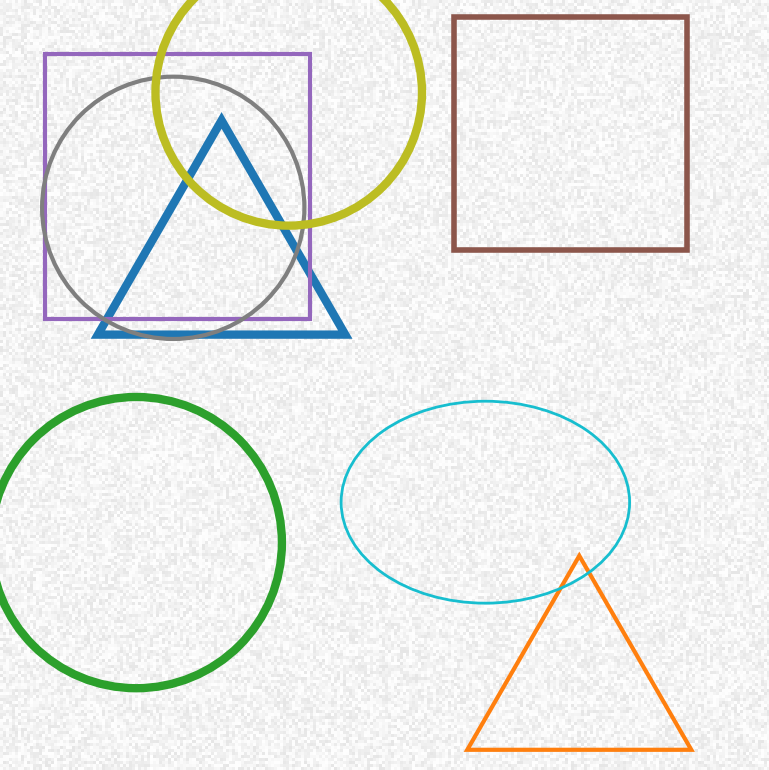[{"shape": "triangle", "thickness": 3, "radius": 0.93, "center": [0.288, 0.658]}, {"shape": "triangle", "thickness": 1.5, "radius": 0.84, "center": [0.752, 0.11]}, {"shape": "circle", "thickness": 3, "radius": 0.95, "center": [0.177, 0.295]}, {"shape": "square", "thickness": 1.5, "radius": 0.86, "center": [0.231, 0.758]}, {"shape": "square", "thickness": 2, "radius": 0.76, "center": [0.741, 0.827]}, {"shape": "circle", "thickness": 1.5, "radius": 0.85, "center": [0.225, 0.73]}, {"shape": "circle", "thickness": 3, "radius": 0.87, "center": [0.375, 0.88]}, {"shape": "oval", "thickness": 1, "radius": 0.94, "center": [0.63, 0.348]}]